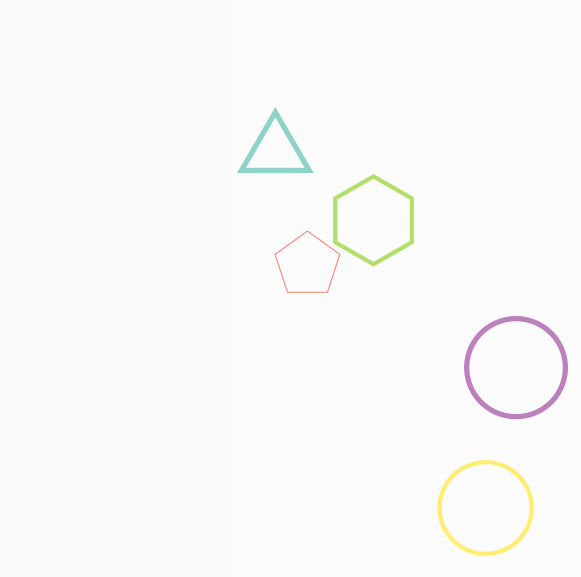[{"shape": "triangle", "thickness": 2.5, "radius": 0.34, "center": [0.474, 0.738]}, {"shape": "pentagon", "thickness": 0.5, "radius": 0.29, "center": [0.529, 0.54]}, {"shape": "hexagon", "thickness": 2, "radius": 0.38, "center": [0.643, 0.618]}, {"shape": "circle", "thickness": 2.5, "radius": 0.42, "center": [0.888, 0.362]}, {"shape": "circle", "thickness": 2, "radius": 0.4, "center": [0.836, 0.12]}]